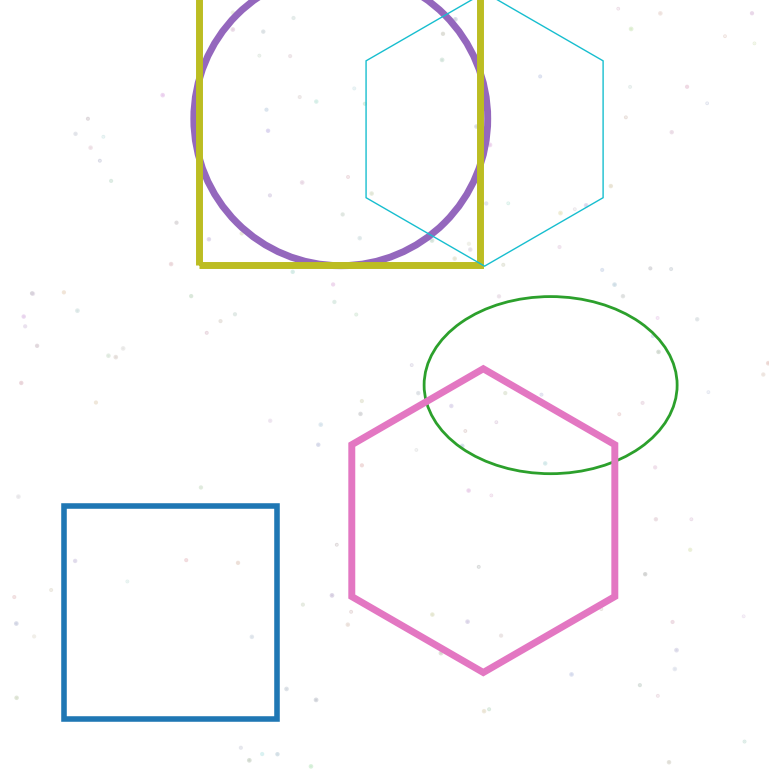[{"shape": "square", "thickness": 2, "radius": 0.69, "center": [0.222, 0.205]}, {"shape": "oval", "thickness": 1, "radius": 0.82, "center": [0.715, 0.5]}, {"shape": "circle", "thickness": 2.5, "radius": 0.95, "center": [0.443, 0.846]}, {"shape": "hexagon", "thickness": 2.5, "radius": 0.99, "center": [0.628, 0.324]}, {"shape": "square", "thickness": 2.5, "radius": 0.91, "center": [0.441, 0.838]}, {"shape": "hexagon", "thickness": 0.5, "radius": 0.89, "center": [0.629, 0.832]}]